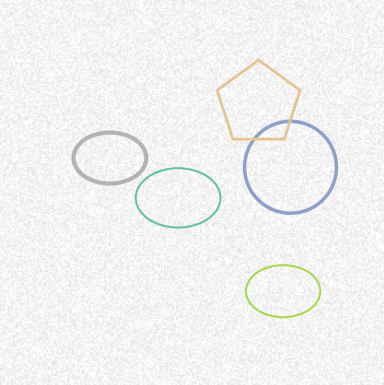[{"shape": "oval", "thickness": 1.5, "radius": 0.55, "center": [0.463, 0.486]}, {"shape": "circle", "thickness": 2.5, "radius": 0.6, "center": [0.755, 0.566]}, {"shape": "oval", "thickness": 1.5, "radius": 0.48, "center": [0.735, 0.244]}, {"shape": "pentagon", "thickness": 2, "radius": 0.57, "center": [0.672, 0.73]}, {"shape": "oval", "thickness": 3, "radius": 0.47, "center": [0.285, 0.59]}]